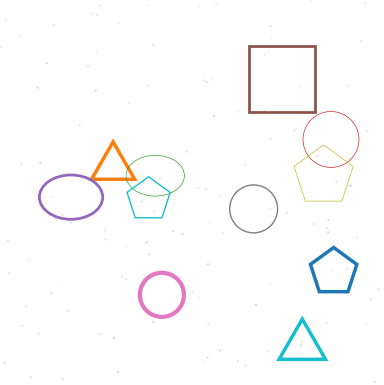[{"shape": "pentagon", "thickness": 2.5, "radius": 0.32, "center": [0.867, 0.294]}, {"shape": "triangle", "thickness": 2.5, "radius": 0.32, "center": [0.294, 0.567]}, {"shape": "oval", "thickness": 0.5, "radius": 0.38, "center": [0.403, 0.544]}, {"shape": "circle", "thickness": 0.5, "radius": 0.36, "center": [0.86, 0.638]}, {"shape": "oval", "thickness": 2, "radius": 0.41, "center": [0.184, 0.488]}, {"shape": "square", "thickness": 2, "radius": 0.43, "center": [0.733, 0.795]}, {"shape": "circle", "thickness": 3, "radius": 0.29, "center": [0.42, 0.234]}, {"shape": "circle", "thickness": 1, "radius": 0.31, "center": [0.659, 0.457]}, {"shape": "pentagon", "thickness": 0.5, "radius": 0.4, "center": [0.841, 0.543]}, {"shape": "pentagon", "thickness": 1, "radius": 0.29, "center": [0.386, 0.482]}, {"shape": "triangle", "thickness": 2.5, "radius": 0.35, "center": [0.785, 0.101]}]